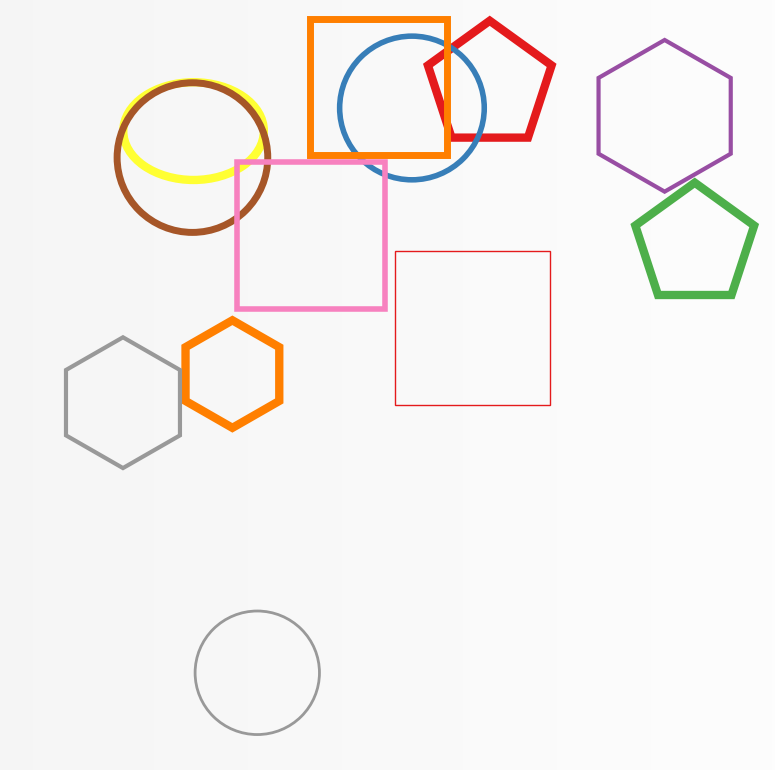[{"shape": "pentagon", "thickness": 3, "radius": 0.42, "center": [0.632, 0.889]}, {"shape": "square", "thickness": 0.5, "radius": 0.5, "center": [0.609, 0.574]}, {"shape": "circle", "thickness": 2, "radius": 0.47, "center": [0.532, 0.86]}, {"shape": "pentagon", "thickness": 3, "radius": 0.4, "center": [0.896, 0.682]}, {"shape": "hexagon", "thickness": 1.5, "radius": 0.49, "center": [0.858, 0.85]}, {"shape": "hexagon", "thickness": 3, "radius": 0.35, "center": [0.3, 0.514]}, {"shape": "square", "thickness": 2.5, "radius": 0.44, "center": [0.488, 0.887]}, {"shape": "oval", "thickness": 3, "radius": 0.45, "center": [0.25, 0.83]}, {"shape": "circle", "thickness": 2.5, "radius": 0.49, "center": [0.248, 0.795]}, {"shape": "square", "thickness": 2, "radius": 0.48, "center": [0.401, 0.695]}, {"shape": "circle", "thickness": 1, "radius": 0.4, "center": [0.332, 0.126]}, {"shape": "hexagon", "thickness": 1.5, "radius": 0.42, "center": [0.159, 0.477]}]